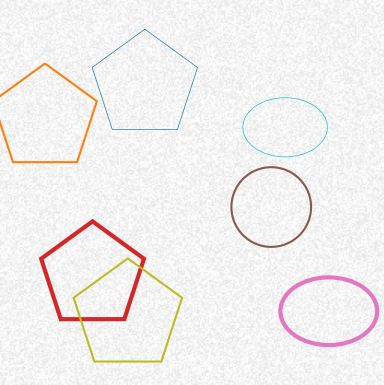[{"shape": "pentagon", "thickness": 0.5, "radius": 0.72, "center": [0.376, 0.78]}, {"shape": "pentagon", "thickness": 1.5, "radius": 0.71, "center": [0.117, 0.693]}, {"shape": "pentagon", "thickness": 3, "radius": 0.7, "center": [0.24, 0.285]}, {"shape": "circle", "thickness": 1.5, "radius": 0.52, "center": [0.705, 0.462]}, {"shape": "oval", "thickness": 3, "radius": 0.63, "center": [0.854, 0.192]}, {"shape": "pentagon", "thickness": 1.5, "radius": 0.74, "center": [0.332, 0.181]}, {"shape": "oval", "thickness": 0.5, "radius": 0.55, "center": [0.741, 0.669]}]